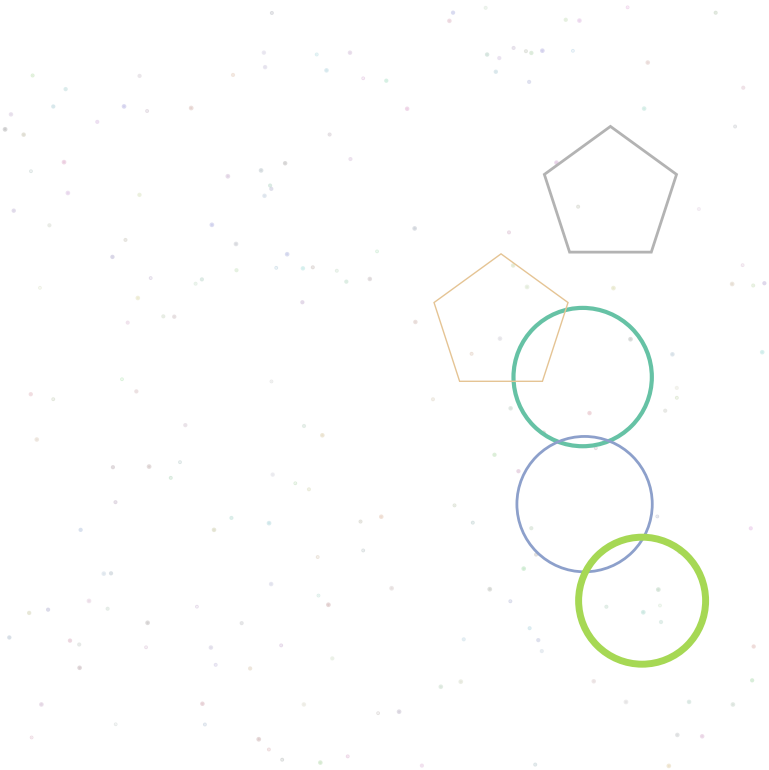[{"shape": "circle", "thickness": 1.5, "radius": 0.45, "center": [0.757, 0.51]}, {"shape": "circle", "thickness": 1, "radius": 0.44, "center": [0.759, 0.345]}, {"shape": "circle", "thickness": 2.5, "radius": 0.41, "center": [0.834, 0.22]}, {"shape": "pentagon", "thickness": 0.5, "radius": 0.46, "center": [0.651, 0.579]}, {"shape": "pentagon", "thickness": 1, "radius": 0.45, "center": [0.793, 0.746]}]